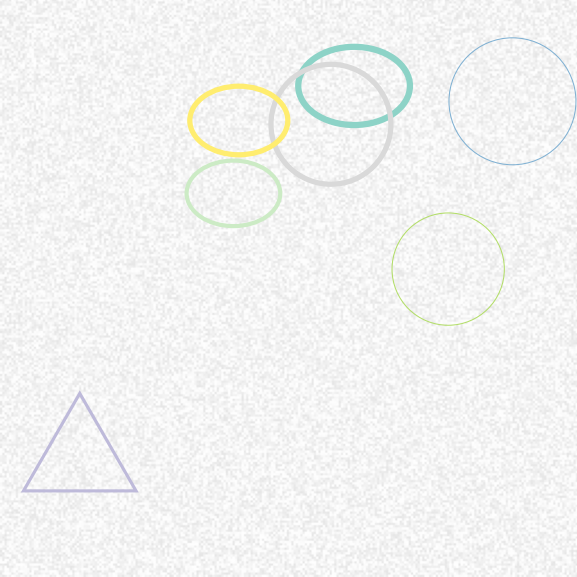[{"shape": "oval", "thickness": 3, "radius": 0.48, "center": [0.613, 0.85]}, {"shape": "triangle", "thickness": 1.5, "radius": 0.56, "center": [0.138, 0.205]}, {"shape": "circle", "thickness": 0.5, "radius": 0.55, "center": [0.887, 0.824]}, {"shape": "circle", "thickness": 0.5, "radius": 0.49, "center": [0.776, 0.533]}, {"shape": "circle", "thickness": 2.5, "radius": 0.52, "center": [0.573, 0.784]}, {"shape": "oval", "thickness": 2, "radius": 0.41, "center": [0.404, 0.664]}, {"shape": "oval", "thickness": 2.5, "radius": 0.42, "center": [0.414, 0.79]}]